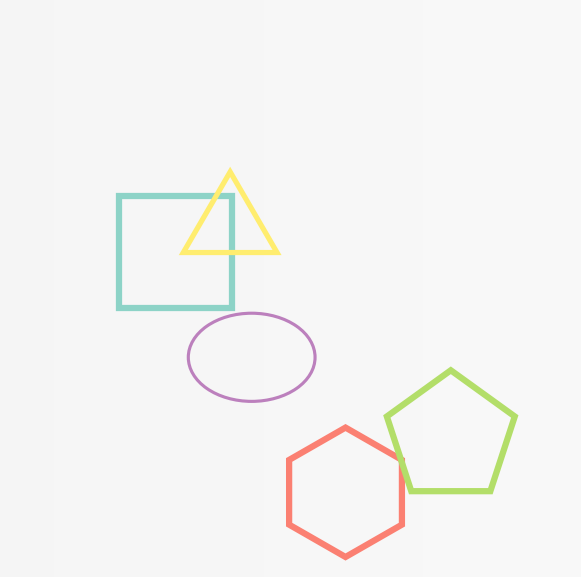[{"shape": "square", "thickness": 3, "radius": 0.48, "center": [0.302, 0.563]}, {"shape": "hexagon", "thickness": 3, "radius": 0.56, "center": [0.594, 0.147]}, {"shape": "pentagon", "thickness": 3, "radius": 0.58, "center": [0.776, 0.242]}, {"shape": "oval", "thickness": 1.5, "radius": 0.55, "center": [0.433, 0.38]}, {"shape": "triangle", "thickness": 2.5, "radius": 0.47, "center": [0.396, 0.608]}]